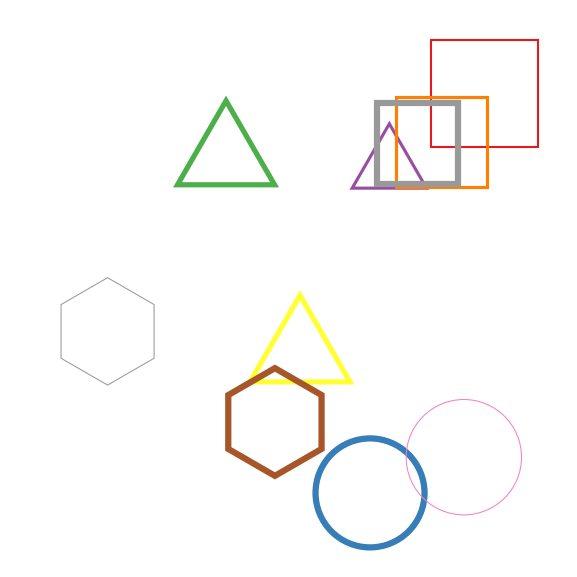[{"shape": "square", "thickness": 1, "radius": 0.46, "center": [0.838, 0.837]}, {"shape": "circle", "thickness": 3, "radius": 0.47, "center": [0.641, 0.146]}, {"shape": "triangle", "thickness": 2.5, "radius": 0.49, "center": [0.391, 0.728]}, {"shape": "triangle", "thickness": 1.5, "radius": 0.37, "center": [0.674, 0.71]}, {"shape": "square", "thickness": 1.5, "radius": 0.39, "center": [0.764, 0.754]}, {"shape": "triangle", "thickness": 2.5, "radius": 0.5, "center": [0.519, 0.388]}, {"shape": "hexagon", "thickness": 3, "radius": 0.47, "center": [0.476, 0.268]}, {"shape": "circle", "thickness": 0.5, "radius": 0.5, "center": [0.803, 0.207]}, {"shape": "hexagon", "thickness": 0.5, "radius": 0.46, "center": [0.186, 0.425]}, {"shape": "square", "thickness": 3, "radius": 0.35, "center": [0.723, 0.75]}]